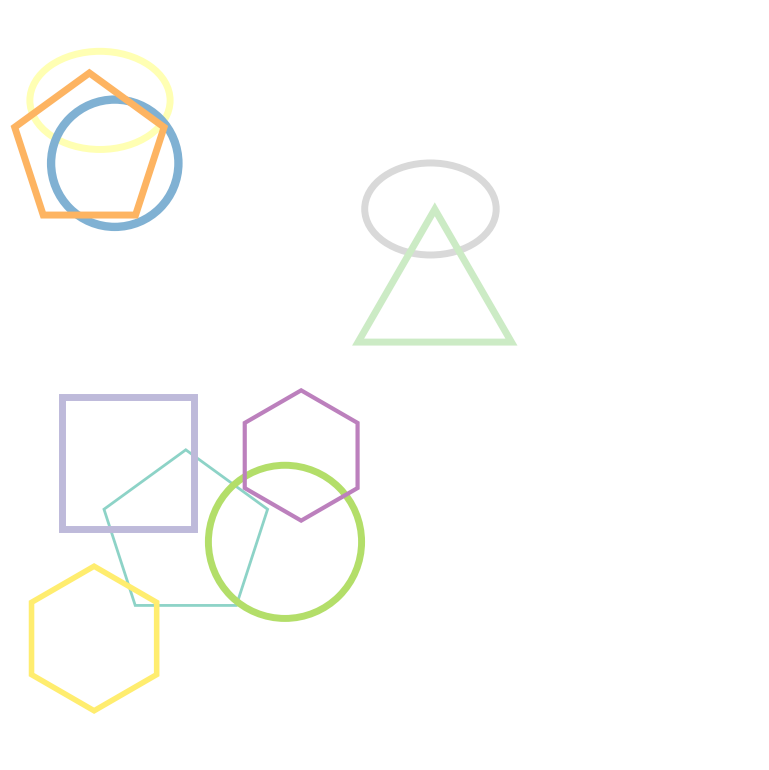[{"shape": "pentagon", "thickness": 1, "radius": 0.56, "center": [0.241, 0.304]}, {"shape": "oval", "thickness": 2.5, "radius": 0.46, "center": [0.13, 0.87]}, {"shape": "square", "thickness": 2.5, "radius": 0.43, "center": [0.167, 0.399]}, {"shape": "circle", "thickness": 3, "radius": 0.41, "center": [0.149, 0.788]}, {"shape": "pentagon", "thickness": 2.5, "radius": 0.51, "center": [0.116, 0.803]}, {"shape": "circle", "thickness": 2.5, "radius": 0.5, "center": [0.37, 0.296]}, {"shape": "oval", "thickness": 2.5, "radius": 0.43, "center": [0.559, 0.729]}, {"shape": "hexagon", "thickness": 1.5, "radius": 0.42, "center": [0.391, 0.408]}, {"shape": "triangle", "thickness": 2.5, "radius": 0.57, "center": [0.565, 0.613]}, {"shape": "hexagon", "thickness": 2, "radius": 0.47, "center": [0.122, 0.171]}]